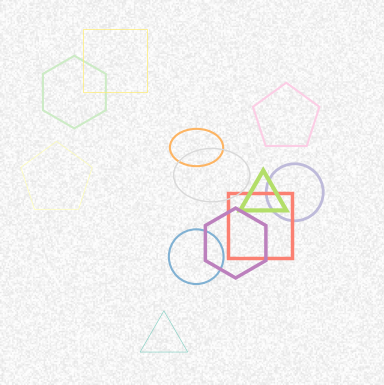[{"shape": "triangle", "thickness": 0.5, "radius": 0.36, "center": [0.426, 0.121]}, {"shape": "pentagon", "thickness": 0.5, "radius": 0.49, "center": [0.147, 0.535]}, {"shape": "circle", "thickness": 2, "radius": 0.37, "center": [0.766, 0.501]}, {"shape": "square", "thickness": 2.5, "radius": 0.42, "center": [0.676, 0.415]}, {"shape": "circle", "thickness": 1.5, "radius": 0.36, "center": [0.51, 0.333]}, {"shape": "oval", "thickness": 1.5, "radius": 0.35, "center": [0.51, 0.617]}, {"shape": "triangle", "thickness": 3, "radius": 0.35, "center": [0.684, 0.488]}, {"shape": "pentagon", "thickness": 1.5, "radius": 0.45, "center": [0.743, 0.694]}, {"shape": "oval", "thickness": 1, "radius": 0.5, "center": [0.55, 0.545]}, {"shape": "hexagon", "thickness": 2.5, "radius": 0.45, "center": [0.612, 0.369]}, {"shape": "hexagon", "thickness": 1.5, "radius": 0.47, "center": [0.193, 0.761]}, {"shape": "square", "thickness": 0.5, "radius": 0.41, "center": [0.299, 0.843]}]